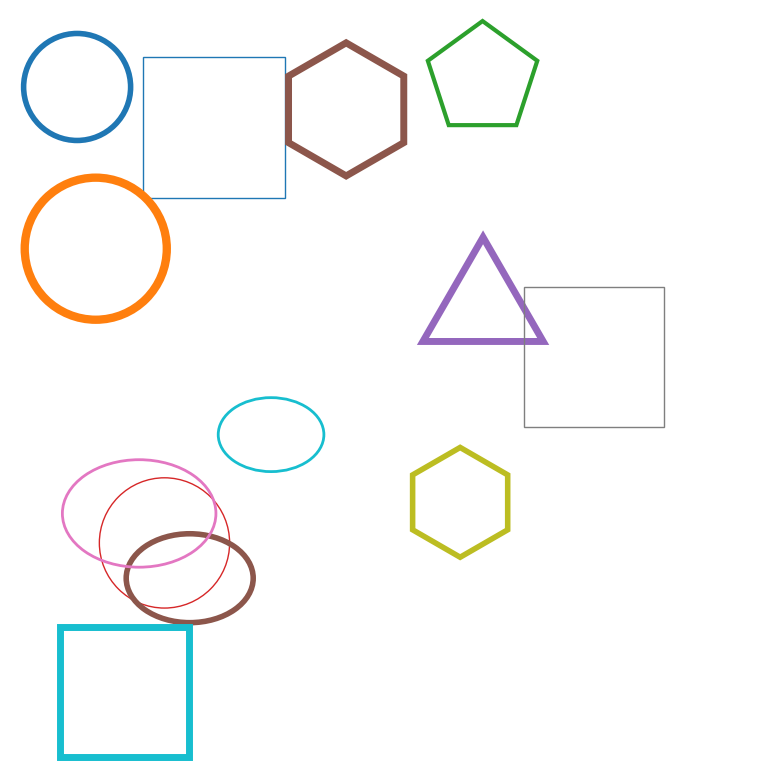[{"shape": "square", "thickness": 0.5, "radius": 0.46, "center": [0.278, 0.835]}, {"shape": "circle", "thickness": 2, "radius": 0.35, "center": [0.1, 0.887]}, {"shape": "circle", "thickness": 3, "radius": 0.46, "center": [0.124, 0.677]}, {"shape": "pentagon", "thickness": 1.5, "radius": 0.37, "center": [0.627, 0.898]}, {"shape": "circle", "thickness": 0.5, "radius": 0.42, "center": [0.214, 0.295]}, {"shape": "triangle", "thickness": 2.5, "radius": 0.45, "center": [0.627, 0.602]}, {"shape": "oval", "thickness": 2, "radius": 0.41, "center": [0.246, 0.249]}, {"shape": "hexagon", "thickness": 2.5, "radius": 0.43, "center": [0.45, 0.858]}, {"shape": "oval", "thickness": 1, "radius": 0.5, "center": [0.181, 0.333]}, {"shape": "square", "thickness": 0.5, "radius": 0.46, "center": [0.772, 0.536]}, {"shape": "hexagon", "thickness": 2, "radius": 0.36, "center": [0.598, 0.348]}, {"shape": "square", "thickness": 2.5, "radius": 0.42, "center": [0.162, 0.102]}, {"shape": "oval", "thickness": 1, "radius": 0.34, "center": [0.352, 0.436]}]